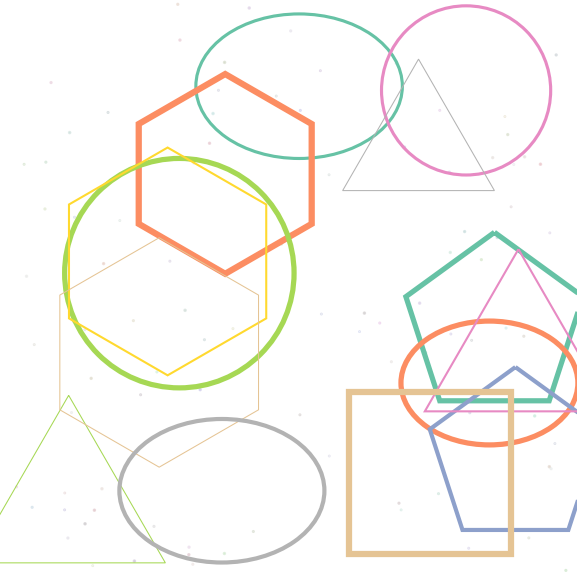[{"shape": "oval", "thickness": 1.5, "radius": 0.89, "center": [0.518, 0.85]}, {"shape": "pentagon", "thickness": 2.5, "radius": 0.81, "center": [0.856, 0.436]}, {"shape": "oval", "thickness": 2.5, "radius": 0.77, "center": [0.847, 0.336]}, {"shape": "hexagon", "thickness": 3, "radius": 0.86, "center": [0.39, 0.698]}, {"shape": "pentagon", "thickness": 2, "radius": 0.78, "center": [0.892, 0.208]}, {"shape": "circle", "thickness": 1.5, "radius": 0.73, "center": [0.807, 0.843]}, {"shape": "triangle", "thickness": 1, "radius": 0.94, "center": [0.898, 0.38]}, {"shape": "triangle", "thickness": 0.5, "radius": 0.97, "center": [0.119, 0.121]}, {"shape": "circle", "thickness": 2.5, "radius": 0.99, "center": [0.311, 0.526]}, {"shape": "hexagon", "thickness": 1, "radius": 0.99, "center": [0.29, 0.546]}, {"shape": "hexagon", "thickness": 0.5, "radius": 0.99, "center": [0.276, 0.389]}, {"shape": "square", "thickness": 3, "radius": 0.7, "center": [0.744, 0.179]}, {"shape": "oval", "thickness": 2, "radius": 0.89, "center": [0.384, 0.149]}, {"shape": "triangle", "thickness": 0.5, "radius": 0.76, "center": [0.725, 0.745]}]